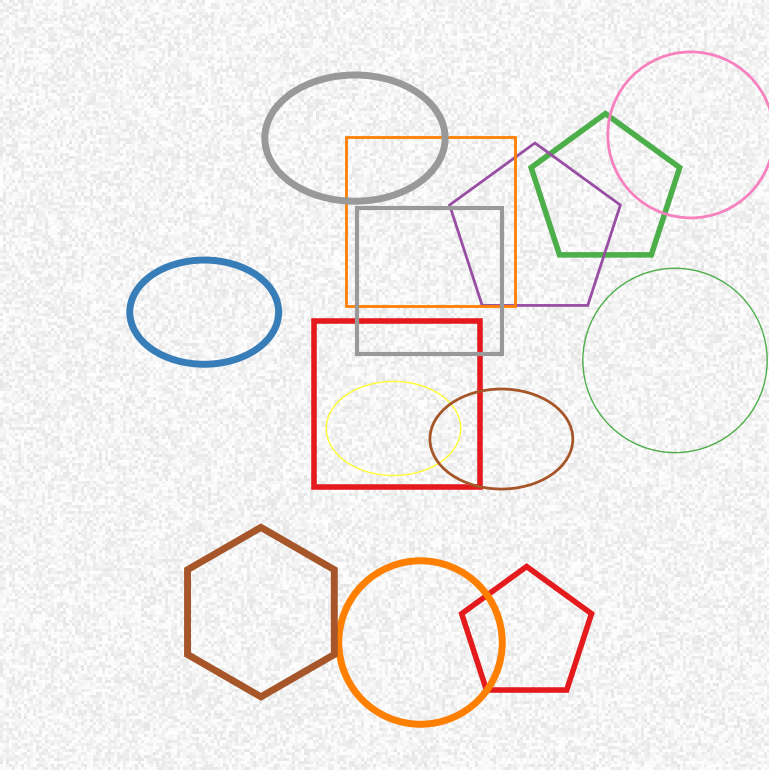[{"shape": "square", "thickness": 2, "radius": 0.54, "center": [0.516, 0.475]}, {"shape": "pentagon", "thickness": 2, "radius": 0.44, "center": [0.684, 0.176]}, {"shape": "oval", "thickness": 2.5, "radius": 0.48, "center": [0.265, 0.595]}, {"shape": "circle", "thickness": 0.5, "radius": 0.6, "center": [0.877, 0.532]}, {"shape": "pentagon", "thickness": 2, "radius": 0.51, "center": [0.786, 0.751]}, {"shape": "pentagon", "thickness": 1, "radius": 0.58, "center": [0.695, 0.698]}, {"shape": "square", "thickness": 1, "radius": 0.55, "center": [0.559, 0.713]}, {"shape": "circle", "thickness": 2.5, "radius": 0.53, "center": [0.546, 0.166]}, {"shape": "oval", "thickness": 0.5, "radius": 0.44, "center": [0.511, 0.444]}, {"shape": "hexagon", "thickness": 2.5, "radius": 0.55, "center": [0.339, 0.205]}, {"shape": "oval", "thickness": 1, "radius": 0.46, "center": [0.651, 0.43]}, {"shape": "circle", "thickness": 1, "radius": 0.54, "center": [0.897, 0.825]}, {"shape": "oval", "thickness": 2.5, "radius": 0.59, "center": [0.461, 0.821]}, {"shape": "square", "thickness": 1.5, "radius": 0.47, "center": [0.558, 0.635]}]